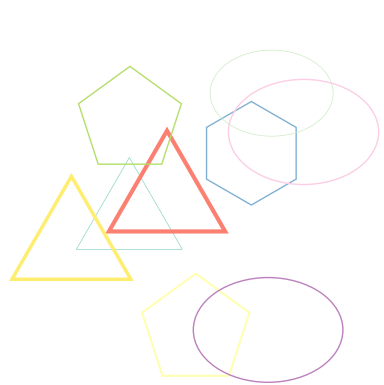[{"shape": "triangle", "thickness": 0.5, "radius": 0.8, "center": [0.336, 0.432]}, {"shape": "pentagon", "thickness": 1.5, "radius": 0.73, "center": [0.508, 0.143]}, {"shape": "triangle", "thickness": 3, "radius": 0.87, "center": [0.434, 0.486]}, {"shape": "hexagon", "thickness": 1, "radius": 0.67, "center": [0.653, 0.602]}, {"shape": "pentagon", "thickness": 1, "radius": 0.7, "center": [0.338, 0.687]}, {"shape": "oval", "thickness": 1, "radius": 0.98, "center": [0.788, 0.657]}, {"shape": "oval", "thickness": 1, "radius": 0.97, "center": [0.696, 0.143]}, {"shape": "oval", "thickness": 0.5, "radius": 0.8, "center": [0.706, 0.758]}, {"shape": "triangle", "thickness": 2.5, "radius": 0.89, "center": [0.185, 0.364]}]